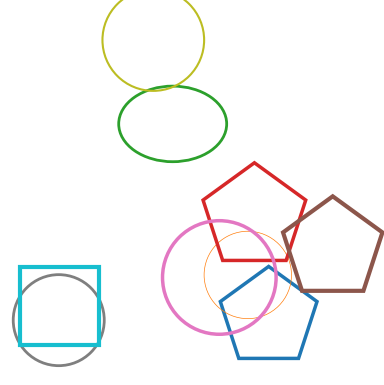[{"shape": "pentagon", "thickness": 2.5, "radius": 0.66, "center": [0.698, 0.176]}, {"shape": "circle", "thickness": 0.5, "radius": 0.57, "center": [0.644, 0.286]}, {"shape": "oval", "thickness": 2, "radius": 0.7, "center": [0.449, 0.678]}, {"shape": "pentagon", "thickness": 2.5, "radius": 0.7, "center": [0.661, 0.437]}, {"shape": "pentagon", "thickness": 3, "radius": 0.68, "center": [0.864, 0.354]}, {"shape": "circle", "thickness": 2.5, "radius": 0.74, "center": [0.57, 0.279]}, {"shape": "circle", "thickness": 2, "radius": 0.59, "center": [0.153, 0.168]}, {"shape": "circle", "thickness": 1.5, "radius": 0.66, "center": [0.398, 0.896]}, {"shape": "square", "thickness": 3, "radius": 0.51, "center": [0.154, 0.204]}]